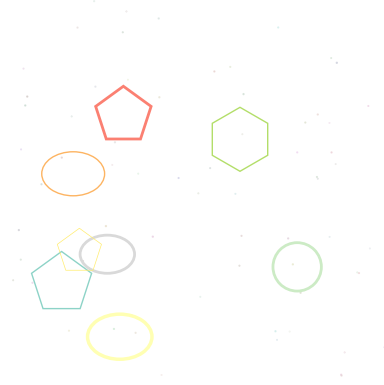[{"shape": "pentagon", "thickness": 1, "radius": 0.41, "center": [0.16, 0.265]}, {"shape": "oval", "thickness": 2.5, "radius": 0.42, "center": [0.311, 0.125]}, {"shape": "pentagon", "thickness": 2, "radius": 0.38, "center": [0.32, 0.7]}, {"shape": "oval", "thickness": 1, "radius": 0.41, "center": [0.19, 0.549]}, {"shape": "hexagon", "thickness": 1, "radius": 0.42, "center": [0.623, 0.638]}, {"shape": "oval", "thickness": 2, "radius": 0.35, "center": [0.279, 0.34]}, {"shape": "circle", "thickness": 2, "radius": 0.31, "center": [0.772, 0.307]}, {"shape": "pentagon", "thickness": 0.5, "radius": 0.3, "center": [0.206, 0.347]}]